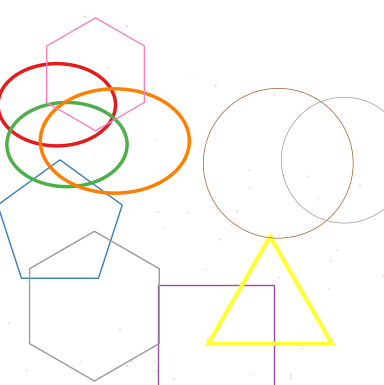[{"shape": "oval", "thickness": 2.5, "radius": 0.76, "center": [0.147, 0.728]}, {"shape": "pentagon", "thickness": 1, "radius": 0.85, "center": [0.156, 0.415]}, {"shape": "oval", "thickness": 2.5, "radius": 0.78, "center": [0.174, 0.625]}, {"shape": "square", "thickness": 1, "radius": 0.75, "center": [0.561, 0.11]}, {"shape": "oval", "thickness": 2.5, "radius": 0.97, "center": [0.298, 0.634]}, {"shape": "triangle", "thickness": 3, "radius": 0.93, "center": [0.702, 0.2]}, {"shape": "circle", "thickness": 0.5, "radius": 0.97, "center": [0.723, 0.576]}, {"shape": "hexagon", "thickness": 1, "radius": 0.73, "center": [0.248, 0.807]}, {"shape": "circle", "thickness": 0.5, "radius": 0.82, "center": [0.894, 0.584]}, {"shape": "hexagon", "thickness": 1, "radius": 0.97, "center": [0.245, 0.205]}]